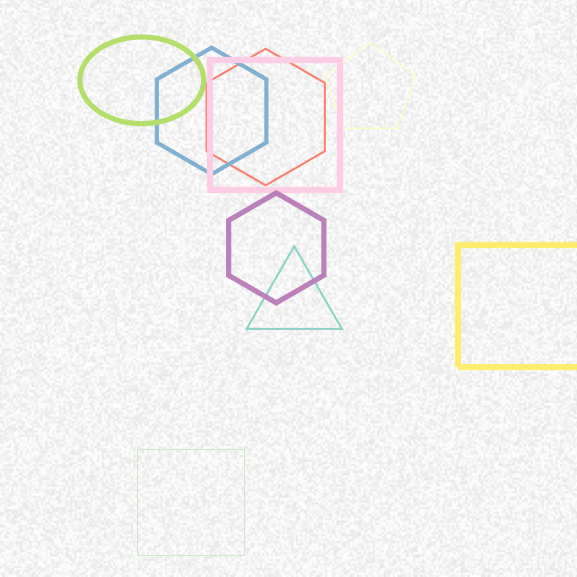[{"shape": "triangle", "thickness": 1, "radius": 0.48, "center": [0.51, 0.477]}, {"shape": "pentagon", "thickness": 0.5, "radius": 0.41, "center": [0.641, 0.843]}, {"shape": "hexagon", "thickness": 1, "radius": 0.59, "center": [0.46, 0.796]}, {"shape": "hexagon", "thickness": 2, "radius": 0.55, "center": [0.366, 0.807]}, {"shape": "oval", "thickness": 2.5, "radius": 0.54, "center": [0.246, 0.86]}, {"shape": "square", "thickness": 3, "radius": 0.56, "center": [0.477, 0.782]}, {"shape": "hexagon", "thickness": 2.5, "radius": 0.48, "center": [0.478, 0.57]}, {"shape": "square", "thickness": 0.5, "radius": 0.46, "center": [0.33, 0.13]}, {"shape": "square", "thickness": 3, "radius": 0.53, "center": [0.899, 0.469]}]